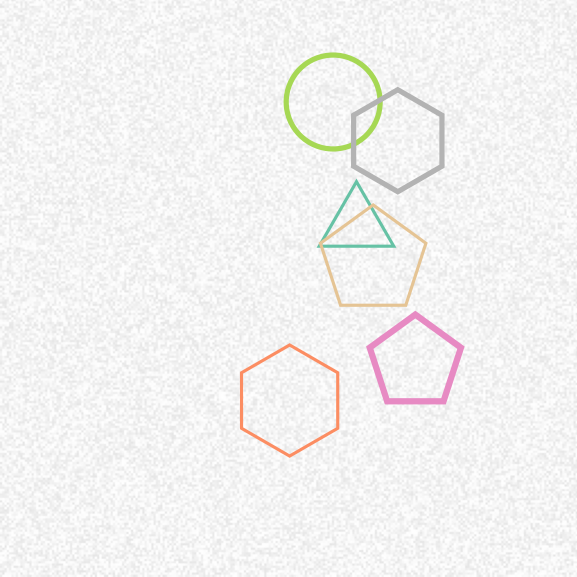[{"shape": "triangle", "thickness": 1.5, "radius": 0.37, "center": [0.617, 0.61]}, {"shape": "hexagon", "thickness": 1.5, "radius": 0.48, "center": [0.502, 0.306]}, {"shape": "pentagon", "thickness": 3, "radius": 0.42, "center": [0.719, 0.371]}, {"shape": "circle", "thickness": 2.5, "radius": 0.41, "center": [0.577, 0.822]}, {"shape": "pentagon", "thickness": 1.5, "radius": 0.48, "center": [0.646, 0.548]}, {"shape": "hexagon", "thickness": 2.5, "radius": 0.44, "center": [0.689, 0.755]}]